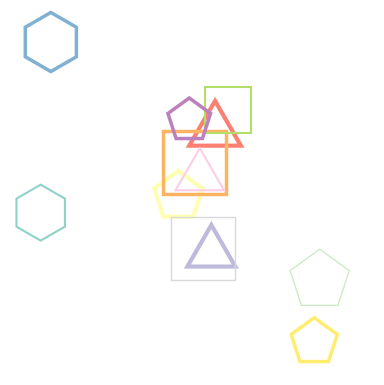[{"shape": "hexagon", "thickness": 1.5, "radius": 0.36, "center": [0.106, 0.448]}, {"shape": "pentagon", "thickness": 3, "radius": 0.33, "center": [0.463, 0.49]}, {"shape": "triangle", "thickness": 3, "radius": 0.36, "center": [0.549, 0.344]}, {"shape": "triangle", "thickness": 3, "radius": 0.39, "center": [0.559, 0.66]}, {"shape": "hexagon", "thickness": 2.5, "radius": 0.38, "center": [0.132, 0.891]}, {"shape": "square", "thickness": 2.5, "radius": 0.41, "center": [0.505, 0.579]}, {"shape": "square", "thickness": 1.5, "radius": 0.3, "center": [0.591, 0.714]}, {"shape": "triangle", "thickness": 1.5, "radius": 0.36, "center": [0.519, 0.542]}, {"shape": "square", "thickness": 1, "radius": 0.41, "center": [0.527, 0.355]}, {"shape": "pentagon", "thickness": 2.5, "radius": 0.29, "center": [0.492, 0.687]}, {"shape": "pentagon", "thickness": 1, "radius": 0.4, "center": [0.83, 0.272]}, {"shape": "pentagon", "thickness": 2.5, "radius": 0.32, "center": [0.816, 0.112]}]